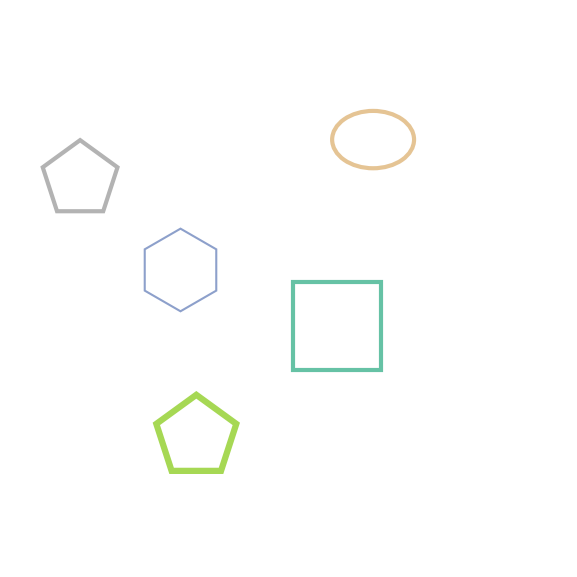[{"shape": "square", "thickness": 2, "radius": 0.38, "center": [0.583, 0.435]}, {"shape": "hexagon", "thickness": 1, "radius": 0.36, "center": [0.313, 0.532]}, {"shape": "pentagon", "thickness": 3, "radius": 0.36, "center": [0.34, 0.243]}, {"shape": "oval", "thickness": 2, "radius": 0.35, "center": [0.646, 0.757]}, {"shape": "pentagon", "thickness": 2, "radius": 0.34, "center": [0.139, 0.688]}]